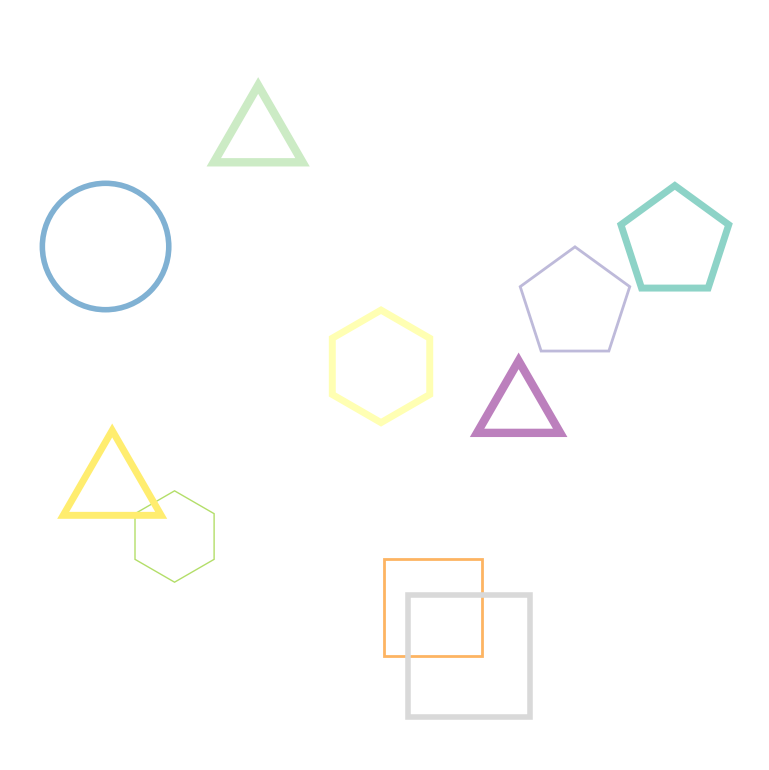[{"shape": "pentagon", "thickness": 2.5, "radius": 0.37, "center": [0.876, 0.685]}, {"shape": "hexagon", "thickness": 2.5, "radius": 0.37, "center": [0.495, 0.524]}, {"shape": "pentagon", "thickness": 1, "radius": 0.37, "center": [0.747, 0.605]}, {"shape": "circle", "thickness": 2, "radius": 0.41, "center": [0.137, 0.68]}, {"shape": "square", "thickness": 1, "radius": 0.32, "center": [0.562, 0.211]}, {"shape": "hexagon", "thickness": 0.5, "radius": 0.3, "center": [0.227, 0.303]}, {"shape": "square", "thickness": 2, "radius": 0.4, "center": [0.609, 0.148]}, {"shape": "triangle", "thickness": 3, "radius": 0.31, "center": [0.674, 0.469]}, {"shape": "triangle", "thickness": 3, "radius": 0.33, "center": [0.335, 0.822]}, {"shape": "triangle", "thickness": 2.5, "radius": 0.37, "center": [0.146, 0.367]}]